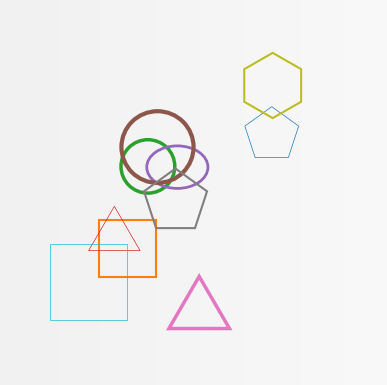[{"shape": "pentagon", "thickness": 0.5, "radius": 0.37, "center": [0.701, 0.65]}, {"shape": "square", "thickness": 1.5, "radius": 0.37, "center": [0.329, 0.353]}, {"shape": "circle", "thickness": 2.5, "radius": 0.35, "center": [0.382, 0.568]}, {"shape": "triangle", "thickness": 0.5, "radius": 0.38, "center": [0.295, 0.387]}, {"shape": "oval", "thickness": 2, "radius": 0.39, "center": [0.458, 0.566]}, {"shape": "circle", "thickness": 3, "radius": 0.47, "center": [0.406, 0.618]}, {"shape": "triangle", "thickness": 2.5, "radius": 0.45, "center": [0.514, 0.192]}, {"shape": "pentagon", "thickness": 1.5, "radius": 0.43, "center": [0.453, 0.477]}, {"shape": "hexagon", "thickness": 1.5, "radius": 0.42, "center": [0.704, 0.778]}, {"shape": "square", "thickness": 0.5, "radius": 0.5, "center": [0.227, 0.268]}]